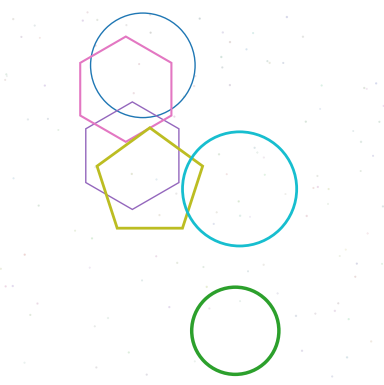[{"shape": "circle", "thickness": 1, "radius": 0.68, "center": [0.371, 0.83]}, {"shape": "circle", "thickness": 2.5, "radius": 0.57, "center": [0.611, 0.141]}, {"shape": "hexagon", "thickness": 1, "radius": 0.7, "center": [0.344, 0.596]}, {"shape": "hexagon", "thickness": 1.5, "radius": 0.68, "center": [0.327, 0.768]}, {"shape": "pentagon", "thickness": 2, "radius": 0.72, "center": [0.389, 0.524]}, {"shape": "circle", "thickness": 2, "radius": 0.74, "center": [0.622, 0.509]}]